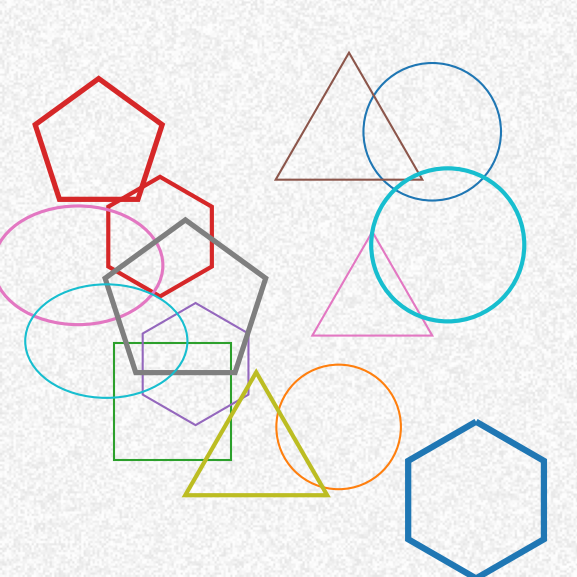[{"shape": "circle", "thickness": 1, "radius": 0.6, "center": [0.748, 0.771]}, {"shape": "hexagon", "thickness": 3, "radius": 0.68, "center": [0.824, 0.133]}, {"shape": "circle", "thickness": 1, "radius": 0.54, "center": [0.586, 0.26]}, {"shape": "square", "thickness": 1, "radius": 0.51, "center": [0.299, 0.304]}, {"shape": "hexagon", "thickness": 2, "radius": 0.52, "center": [0.277, 0.589]}, {"shape": "pentagon", "thickness": 2.5, "radius": 0.58, "center": [0.171, 0.747]}, {"shape": "hexagon", "thickness": 1, "radius": 0.53, "center": [0.339, 0.369]}, {"shape": "triangle", "thickness": 1, "radius": 0.73, "center": [0.604, 0.761]}, {"shape": "triangle", "thickness": 1, "radius": 0.6, "center": [0.645, 0.478]}, {"shape": "oval", "thickness": 1.5, "radius": 0.73, "center": [0.135, 0.54]}, {"shape": "pentagon", "thickness": 2.5, "radius": 0.73, "center": [0.321, 0.472]}, {"shape": "triangle", "thickness": 2, "radius": 0.71, "center": [0.444, 0.213]}, {"shape": "circle", "thickness": 2, "radius": 0.66, "center": [0.775, 0.575]}, {"shape": "oval", "thickness": 1, "radius": 0.7, "center": [0.184, 0.408]}]